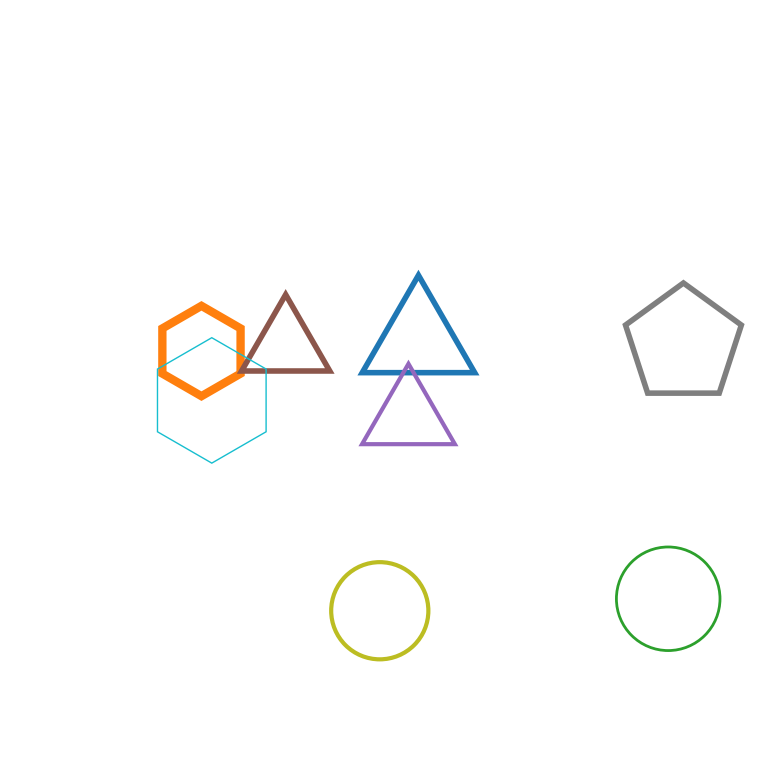[{"shape": "triangle", "thickness": 2, "radius": 0.42, "center": [0.543, 0.558]}, {"shape": "hexagon", "thickness": 3, "radius": 0.29, "center": [0.262, 0.544]}, {"shape": "circle", "thickness": 1, "radius": 0.34, "center": [0.868, 0.222]}, {"shape": "triangle", "thickness": 1.5, "radius": 0.35, "center": [0.53, 0.458]}, {"shape": "triangle", "thickness": 2, "radius": 0.33, "center": [0.371, 0.551]}, {"shape": "pentagon", "thickness": 2, "radius": 0.4, "center": [0.888, 0.553]}, {"shape": "circle", "thickness": 1.5, "radius": 0.32, "center": [0.493, 0.207]}, {"shape": "hexagon", "thickness": 0.5, "radius": 0.41, "center": [0.275, 0.48]}]